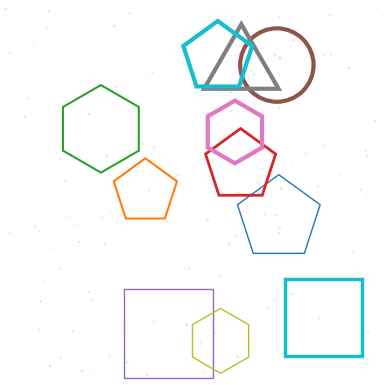[{"shape": "pentagon", "thickness": 1, "radius": 0.56, "center": [0.724, 0.433]}, {"shape": "pentagon", "thickness": 1.5, "radius": 0.43, "center": [0.378, 0.502]}, {"shape": "hexagon", "thickness": 1.5, "radius": 0.57, "center": [0.262, 0.665]}, {"shape": "pentagon", "thickness": 2, "radius": 0.48, "center": [0.625, 0.57]}, {"shape": "square", "thickness": 1, "radius": 0.58, "center": [0.438, 0.134]}, {"shape": "circle", "thickness": 3, "radius": 0.48, "center": [0.719, 0.831]}, {"shape": "hexagon", "thickness": 3, "radius": 0.41, "center": [0.61, 0.657]}, {"shape": "triangle", "thickness": 3, "radius": 0.56, "center": [0.627, 0.825]}, {"shape": "hexagon", "thickness": 1, "radius": 0.42, "center": [0.573, 0.115]}, {"shape": "square", "thickness": 2.5, "radius": 0.5, "center": [0.84, 0.176]}, {"shape": "pentagon", "thickness": 3, "radius": 0.47, "center": [0.566, 0.851]}]